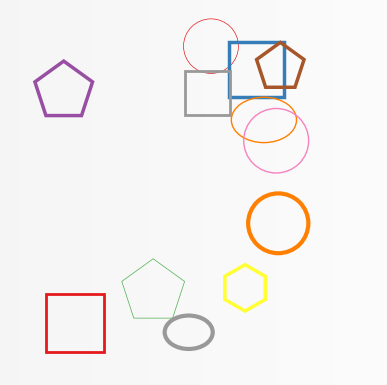[{"shape": "circle", "thickness": 0.5, "radius": 0.35, "center": [0.544, 0.88]}, {"shape": "square", "thickness": 2, "radius": 0.38, "center": [0.194, 0.162]}, {"shape": "square", "thickness": 2.5, "radius": 0.36, "center": [0.661, 0.82]}, {"shape": "pentagon", "thickness": 0.5, "radius": 0.43, "center": [0.395, 0.243]}, {"shape": "pentagon", "thickness": 2.5, "radius": 0.39, "center": [0.164, 0.763]}, {"shape": "oval", "thickness": 1, "radius": 0.42, "center": [0.681, 0.688]}, {"shape": "circle", "thickness": 3, "radius": 0.39, "center": [0.718, 0.42]}, {"shape": "hexagon", "thickness": 2.5, "radius": 0.3, "center": [0.633, 0.252]}, {"shape": "pentagon", "thickness": 2.5, "radius": 0.32, "center": [0.723, 0.825]}, {"shape": "circle", "thickness": 1, "radius": 0.42, "center": [0.713, 0.634]}, {"shape": "square", "thickness": 2, "radius": 0.29, "center": [0.535, 0.759]}, {"shape": "oval", "thickness": 3, "radius": 0.31, "center": [0.487, 0.137]}]